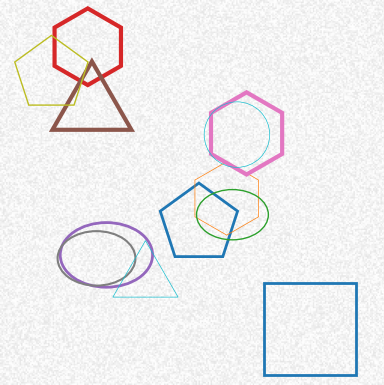[{"shape": "square", "thickness": 2, "radius": 0.6, "center": [0.806, 0.146]}, {"shape": "pentagon", "thickness": 2, "radius": 0.53, "center": [0.517, 0.419]}, {"shape": "hexagon", "thickness": 0.5, "radius": 0.48, "center": [0.589, 0.485]}, {"shape": "oval", "thickness": 1, "radius": 0.47, "center": [0.604, 0.442]}, {"shape": "hexagon", "thickness": 3, "radius": 0.5, "center": [0.228, 0.879]}, {"shape": "oval", "thickness": 2, "radius": 0.6, "center": [0.276, 0.338]}, {"shape": "triangle", "thickness": 3, "radius": 0.59, "center": [0.239, 0.722]}, {"shape": "hexagon", "thickness": 3, "radius": 0.53, "center": [0.64, 0.654]}, {"shape": "oval", "thickness": 1.5, "radius": 0.51, "center": [0.251, 0.329]}, {"shape": "pentagon", "thickness": 1, "radius": 0.5, "center": [0.133, 0.808]}, {"shape": "triangle", "thickness": 0.5, "radius": 0.49, "center": [0.378, 0.277]}, {"shape": "circle", "thickness": 0.5, "radius": 0.43, "center": [0.615, 0.65]}]